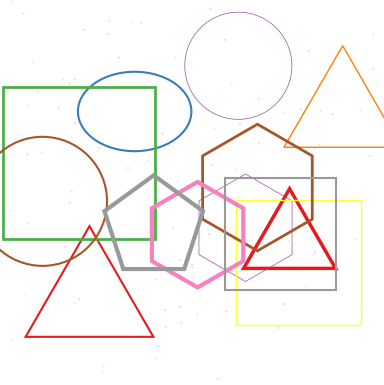[{"shape": "triangle", "thickness": 2.5, "radius": 0.69, "center": [0.752, 0.372]}, {"shape": "triangle", "thickness": 1.5, "radius": 0.96, "center": [0.232, 0.221]}, {"shape": "oval", "thickness": 1.5, "radius": 0.74, "center": [0.35, 0.71]}, {"shape": "square", "thickness": 2, "radius": 0.99, "center": [0.206, 0.577]}, {"shape": "hexagon", "thickness": 0.5, "radius": 0.7, "center": [0.638, 0.408]}, {"shape": "circle", "thickness": 0.5, "radius": 0.7, "center": [0.619, 0.829]}, {"shape": "triangle", "thickness": 1, "radius": 0.88, "center": [0.89, 0.705]}, {"shape": "square", "thickness": 1, "radius": 0.81, "center": [0.775, 0.318]}, {"shape": "circle", "thickness": 1.5, "radius": 0.84, "center": [0.11, 0.477]}, {"shape": "hexagon", "thickness": 2, "radius": 0.82, "center": [0.669, 0.513]}, {"shape": "hexagon", "thickness": 3, "radius": 0.69, "center": [0.513, 0.39]}, {"shape": "square", "thickness": 1.5, "radius": 0.73, "center": [0.729, 0.393]}, {"shape": "pentagon", "thickness": 3, "radius": 0.67, "center": [0.399, 0.41]}]